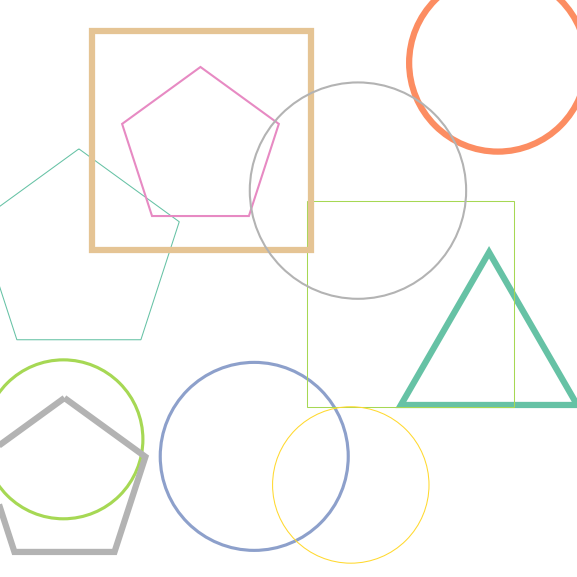[{"shape": "pentagon", "thickness": 0.5, "radius": 0.91, "center": [0.137, 0.559]}, {"shape": "triangle", "thickness": 3, "radius": 0.88, "center": [0.847, 0.386]}, {"shape": "circle", "thickness": 3, "radius": 0.77, "center": [0.862, 0.89]}, {"shape": "circle", "thickness": 1.5, "radius": 0.81, "center": [0.44, 0.209]}, {"shape": "pentagon", "thickness": 1, "radius": 0.71, "center": [0.347, 0.74]}, {"shape": "square", "thickness": 0.5, "radius": 0.9, "center": [0.712, 0.473]}, {"shape": "circle", "thickness": 1.5, "radius": 0.69, "center": [0.11, 0.238]}, {"shape": "circle", "thickness": 0.5, "radius": 0.68, "center": [0.607, 0.159]}, {"shape": "square", "thickness": 3, "radius": 0.94, "center": [0.349, 0.756]}, {"shape": "circle", "thickness": 1, "radius": 0.94, "center": [0.62, 0.669]}, {"shape": "pentagon", "thickness": 3, "radius": 0.74, "center": [0.112, 0.163]}]